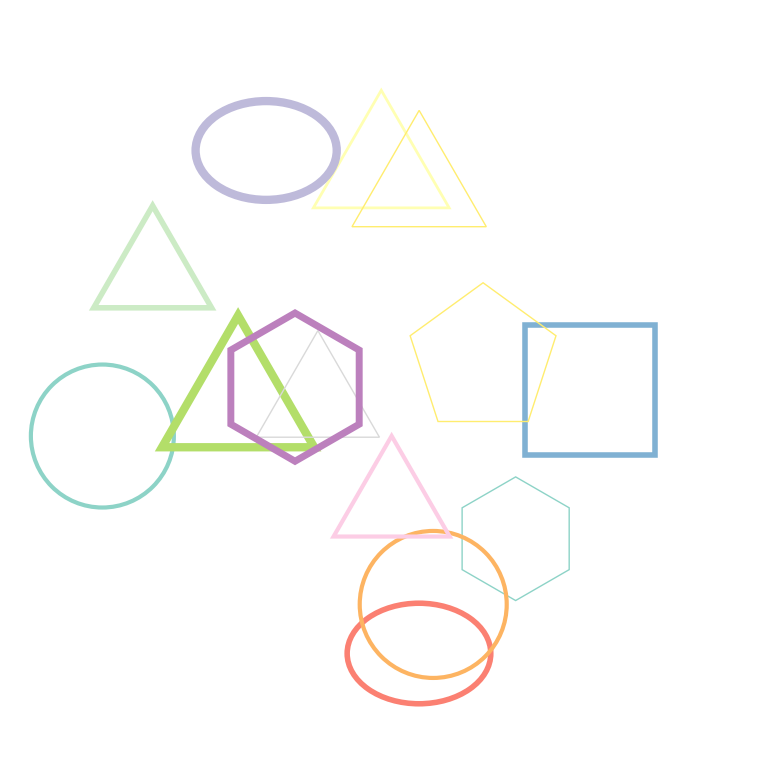[{"shape": "circle", "thickness": 1.5, "radius": 0.46, "center": [0.133, 0.434]}, {"shape": "hexagon", "thickness": 0.5, "radius": 0.4, "center": [0.67, 0.3]}, {"shape": "triangle", "thickness": 1, "radius": 0.51, "center": [0.495, 0.781]}, {"shape": "oval", "thickness": 3, "radius": 0.46, "center": [0.346, 0.805]}, {"shape": "oval", "thickness": 2, "radius": 0.47, "center": [0.544, 0.151]}, {"shape": "square", "thickness": 2, "radius": 0.42, "center": [0.766, 0.494]}, {"shape": "circle", "thickness": 1.5, "radius": 0.48, "center": [0.563, 0.215]}, {"shape": "triangle", "thickness": 3, "radius": 0.57, "center": [0.309, 0.476]}, {"shape": "triangle", "thickness": 1.5, "radius": 0.44, "center": [0.509, 0.347]}, {"shape": "triangle", "thickness": 0.5, "radius": 0.46, "center": [0.413, 0.478]}, {"shape": "hexagon", "thickness": 2.5, "radius": 0.48, "center": [0.383, 0.497]}, {"shape": "triangle", "thickness": 2, "radius": 0.44, "center": [0.198, 0.644]}, {"shape": "triangle", "thickness": 0.5, "radius": 0.5, "center": [0.544, 0.756]}, {"shape": "pentagon", "thickness": 0.5, "radius": 0.5, "center": [0.627, 0.533]}]